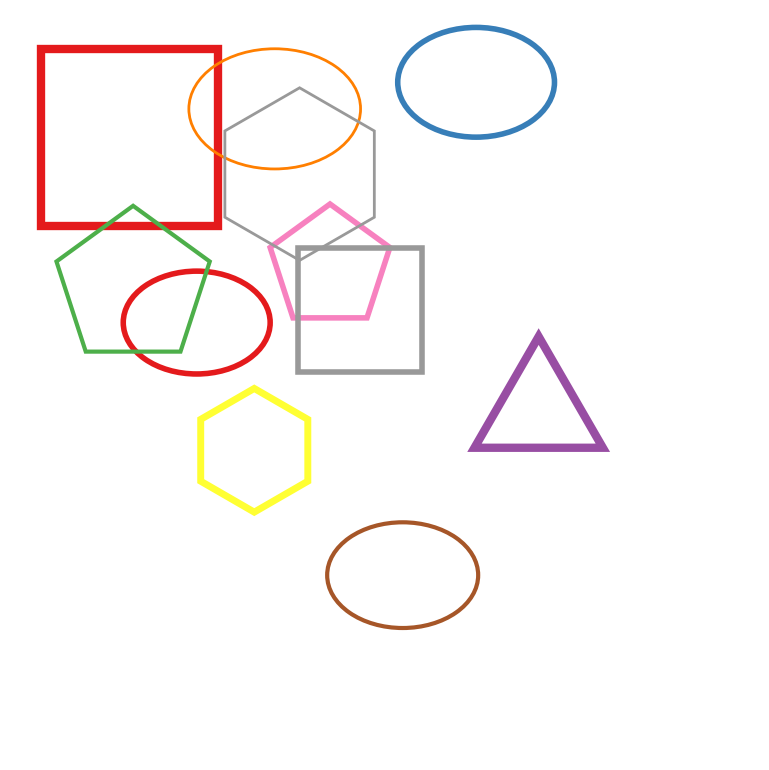[{"shape": "oval", "thickness": 2, "radius": 0.48, "center": [0.255, 0.581]}, {"shape": "square", "thickness": 3, "radius": 0.58, "center": [0.168, 0.821]}, {"shape": "oval", "thickness": 2, "radius": 0.51, "center": [0.618, 0.893]}, {"shape": "pentagon", "thickness": 1.5, "radius": 0.52, "center": [0.173, 0.628]}, {"shape": "triangle", "thickness": 3, "radius": 0.48, "center": [0.7, 0.467]}, {"shape": "oval", "thickness": 1, "radius": 0.56, "center": [0.357, 0.859]}, {"shape": "hexagon", "thickness": 2.5, "radius": 0.4, "center": [0.33, 0.415]}, {"shape": "oval", "thickness": 1.5, "radius": 0.49, "center": [0.523, 0.253]}, {"shape": "pentagon", "thickness": 2, "radius": 0.41, "center": [0.429, 0.653]}, {"shape": "hexagon", "thickness": 1, "radius": 0.56, "center": [0.389, 0.774]}, {"shape": "square", "thickness": 2, "radius": 0.4, "center": [0.467, 0.597]}]